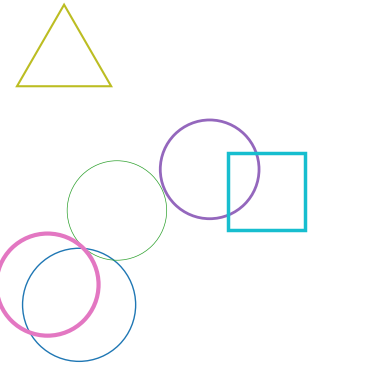[{"shape": "circle", "thickness": 1, "radius": 0.73, "center": [0.205, 0.208]}, {"shape": "circle", "thickness": 0.5, "radius": 0.65, "center": [0.304, 0.453]}, {"shape": "circle", "thickness": 2, "radius": 0.64, "center": [0.545, 0.56]}, {"shape": "circle", "thickness": 3, "radius": 0.66, "center": [0.123, 0.261]}, {"shape": "triangle", "thickness": 1.5, "radius": 0.71, "center": [0.166, 0.847]}, {"shape": "square", "thickness": 2.5, "radius": 0.5, "center": [0.691, 0.504]}]